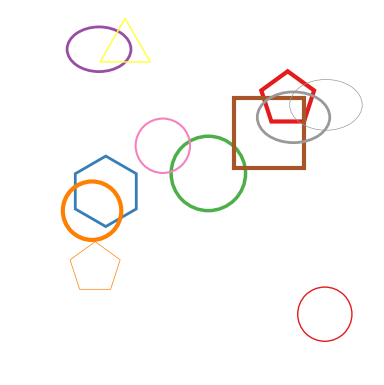[{"shape": "pentagon", "thickness": 3, "radius": 0.36, "center": [0.747, 0.743]}, {"shape": "circle", "thickness": 1, "radius": 0.35, "center": [0.844, 0.184]}, {"shape": "hexagon", "thickness": 2, "radius": 0.46, "center": [0.275, 0.503]}, {"shape": "circle", "thickness": 2.5, "radius": 0.48, "center": [0.541, 0.55]}, {"shape": "oval", "thickness": 2, "radius": 0.41, "center": [0.257, 0.872]}, {"shape": "circle", "thickness": 3, "radius": 0.38, "center": [0.239, 0.453]}, {"shape": "pentagon", "thickness": 0.5, "radius": 0.34, "center": [0.247, 0.304]}, {"shape": "triangle", "thickness": 1, "radius": 0.38, "center": [0.325, 0.877]}, {"shape": "square", "thickness": 3, "radius": 0.45, "center": [0.698, 0.655]}, {"shape": "circle", "thickness": 1.5, "radius": 0.35, "center": [0.423, 0.621]}, {"shape": "oval", "thickness": 0.5, "radius": 0.47, "center": [0.847, 0.728]}, {"shape": "oval", "thickness": 2, "radius": 0.47, "center": [0.762, 0.695]}]